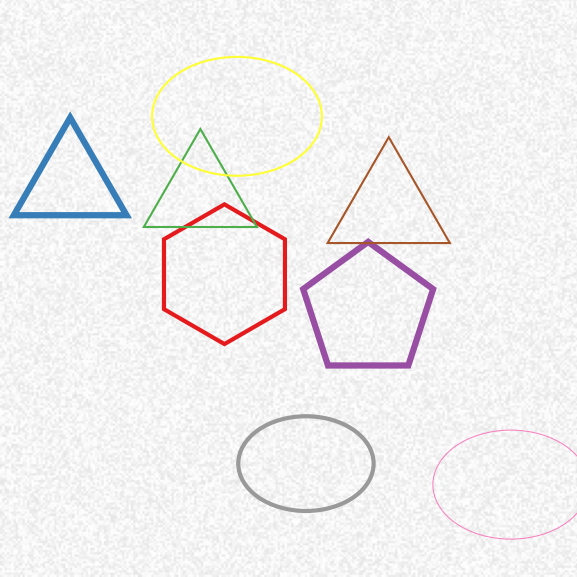[{"shape": "hexagon", "thickness": 2, "radius": 0.6, "center": [0.389, 0.524]}, {"shape": "triangle", "thickness": 3, "radius": 0.56, "center": [0.122, 0.683]}, {"shape": "triangle", "thickness": 1, "radius": 0.57, "center": [0.347, 0.663]}, {"shape": "pentagon", "thickness": 3, "radius": 0.59, "center": [0.638, 0.462]}, {"shape": "oval", "thickness": 1, "radius": 0.74, "center": [0.41, 0.798]}, {"shape": "triangle", "thickness": 1, "radius": 0.61, "center": [0.673, 0.639]}, {"shape": "oval", "thickness": 0.5, "radius": 0.67, "center": [0.884, 0.16]}, {"shape": "oval", "thickness": 2, "radius": 0.59, "center": [0.53, 0.196]}]